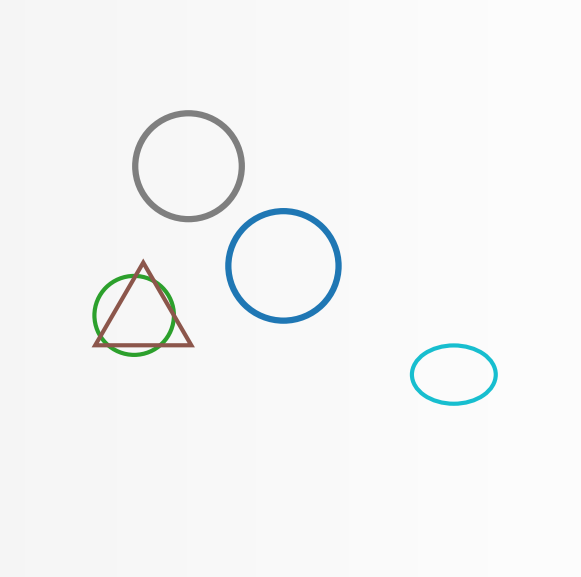[{"shape": "circle", "thickness": 3, "radius": 0.47, "center": [0.488, 0.539]}, {"shape": "circle", "thickness": 2, "radius": 0.34, "center": [0.231, 0.453]}, {"shape": "triangle", "thickness": 2, "radius": 0.48, "center": [0.246, 0.449]}, {"shape": "circle", "thickness": 3, "radius": 0.46, "center": [0.324, 0.711]}, {"shape": "oval", "thickness": 2, "radius": 0.36, "center": [0.781, 0.35]}]